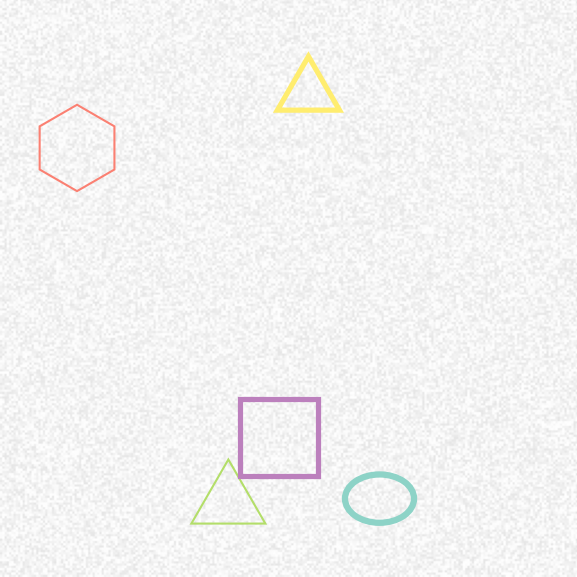[{"shape": "oval", "thickness": 3, "radius": 0.3, "center": [0.657, 0.136]}, {"shape": "hexagon", "thickness": 1, "radius": 0.37, "center": [0.133, 0.743]}, {"shape": "triangle", "thickness": 1, "radius": 0.37, "center": [0.395, 0.129]}, {"shape": "square", "thickness": 2.5, "radius": 0.34, "center": [0.483, 0.241]}, {"shape": "triangle", "thickness": 2.5, "radius": 0.31, "center": [0.534, 0.839]}]